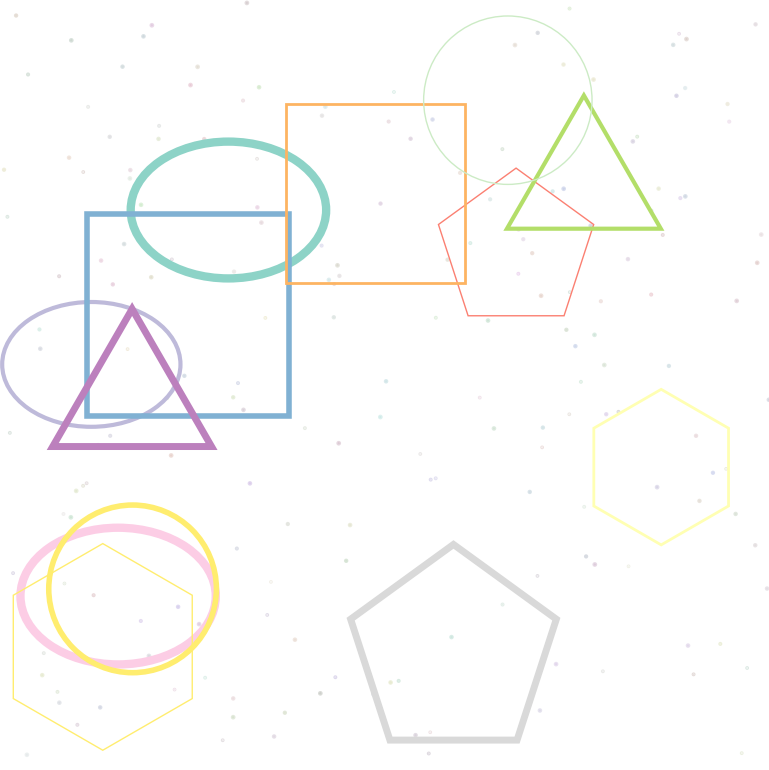[{"shape": "oval", "thickness": 3, "radius": 0.63, "center": [0.297, 0.727]}, {"shape": "hexagon", "thickness": 1, "radius": 0.51, "center": [0.859, 0.393]}, {"shape": "oval", "thickness": 1.5, "radius": 0.58, "center": [0.119, 0.527]}, {"shape": "pentagon", "thickness": 0.5, "radius": 0.53, "center": [0.67, 0.676]}, {"shape": "square", "thickness": 2, "radius": 0.66, "center": [0.245, 0.591]}, {"shape": "square", "thickness": 1, "radius": 0.58, "center": [0.487, 0.749]}, {"shape": "triangle", "thickness": 1.5, "radius": 0.58, "center": [0.758, 0.761]}, {"shape": "oval", "thickness": 3, "radius": 0.63, "center": [0.153, 0.226]}, {"shape": "pentagon", "thickness": 2.5, "radius": 0.7, "center": [0.589, 0.152]}, {"shape": "triangle", "thickness": 2.5, "radius": 0.6, "center": [0.172, 0.48]}, {"shape": "circle", "thickness": 0.5, "radius": 0.55, "center": [0.66, 0.87]}, {"shape": "circle", "thickness": 2, "radius": 0.54, "center": [0.172, 0.235]}, {"shape": "hexagon", "thickness": 0.5, "radius": 0.67, "center": [0.133, 0.16]}]